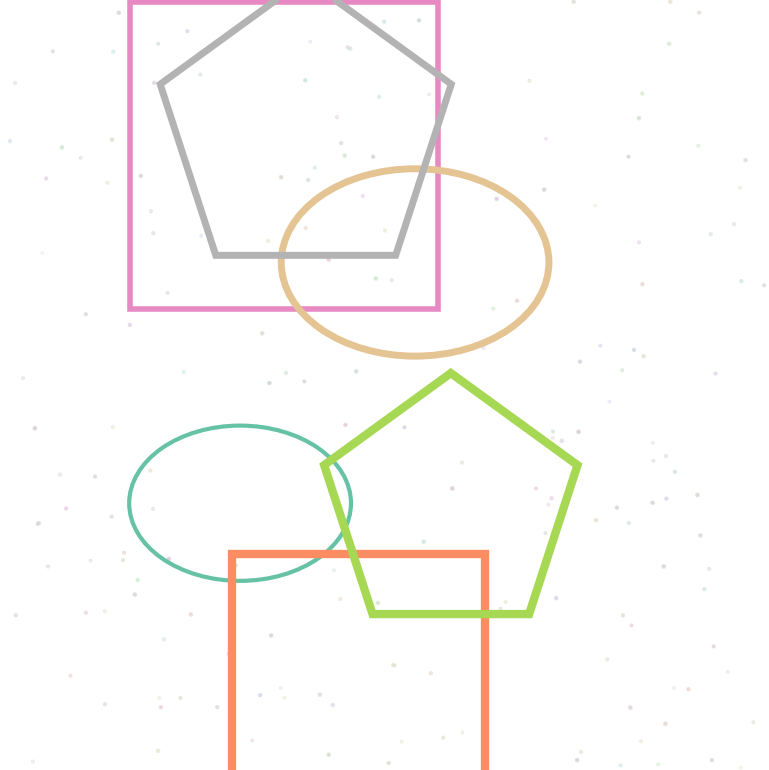[{"shape": "oval", "thickness": 1.5, "radius": 0.72, "center": [0.312, 0.346]}, {"shape": "square", "thickness": 3, "radius": 0.82, "center": [0.466, 0.116]}, {"shape": "square", "thickness": 2, "radius": 1.0, "center": [0.369, 0.798]}, {"shape": "pentagon", "thickness": 3, "radius": 0.86, "center": [0.586, 0.342]}, {"shape": "oval", "thickness": 2.5, "radius": 0.87, "center": [0.539, 0.659]}, {"shape": "pentagon", "thickness": 2.5, "radius": 0.99, "center": [0.397, 0.829]}]